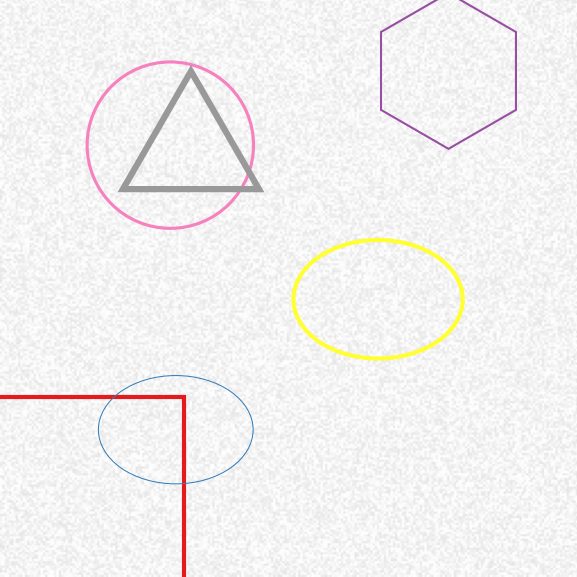[{"shape": "square", "thickness": 2, "radius": 0.82, "center": [0.153, 0.147]}, {"shape": "oval", "thickness": 0.5, "radius": 0.67, "center": [0.304, 0.255]}, {"shape": "hexagon", "thickness": 1, "radius": 0.67, "center": [0.777, 0.876]}, {"shape": "oval", "thickness": 2, "radius": 0.73, "center": [0.655, 0.481]}, {"shape": "circle", "thickness": 1.5, "radius": 0.72, "center": [0.295, 0.748]}, {"shape": "triangle", "thickness": 3, "radius": 0.68, "center": [0.331, 0.74]}]